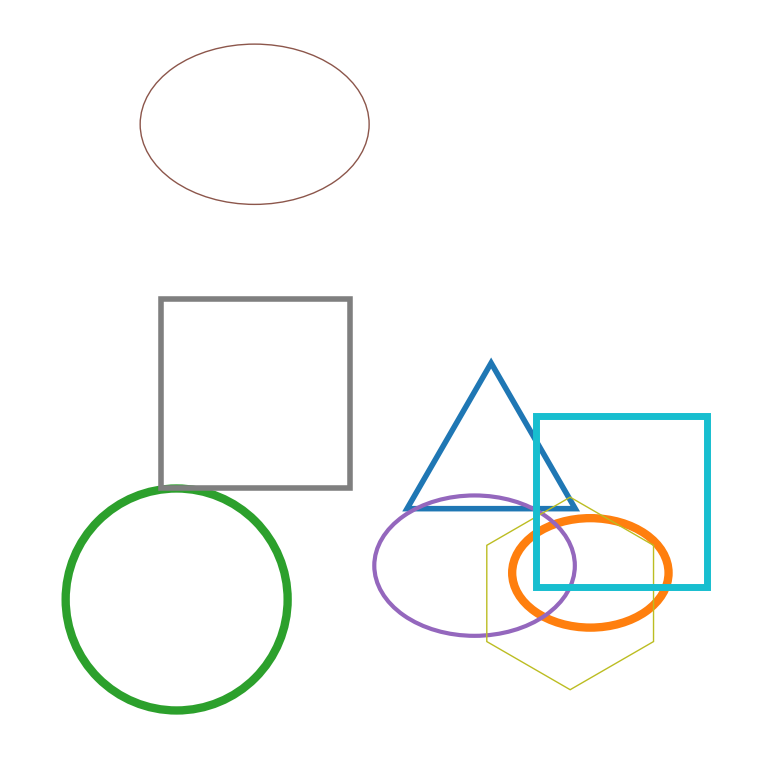[{"shape": "triangle", "thickness": 2, "radius": 0.63, "center": [0.638, 0.402]}, {"shape": "oval", "thickness": 3, "radius": 0.51, "center": [0.767, 0.256]}, {"shape": "circle", "thickness": 3, "radius": 0.72, "center": [0.229, 0.221]}, {"shape": "oval", "thickness": 1.5, "radius": 0.65, "center": [0.616, 0.265]}, {"shape": "oval", "thickness": 0.5, "radius": 0.74, "center": [0.331, 0.839]}, {"shape": "square", "thickness": 2, "radius": 0.61, "center": [0.331, 0.489]}, {"shape": "hexagon", "thickness": 0.5, "radius": 0.63, "center": [0.74, 0.229]}, {"shape": "square", "thickness": 2.5, "radius": 0.56, "center": [0.807, 0.348]}]